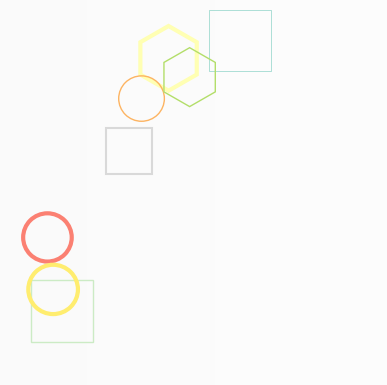[{"shape": "square", "thickness": 0.5, "radius": 0.4, "center": [0.619, 0.895]}, {"shape": "hexagon", "thickness": 3, "radius": 0.42, "center": [0.435, 0.848]}, {"shape": "circle", "thickness": 3, "radius": 0.31, "center": [0.122, 0.383]}, {"shape": "circle", "thickness": 1, "radius": 0.29, "center": [0.365, 0.744]}, {"shape": "hexagon", "thickness": 1, "radius": 0.38, "center": [0.489, 0.8]}, {"shape": "square", "thickness": 1.5, "radius": 0.3, "center": [0.332, 0.608]}, {"shape": "square", "thickness": 1, "radius": 0.4, "center": [0.161, 0.192]}, {"shape": "circle", "thickness": 3, "radius": 0.32, "center": [0.137, 0.248]}]